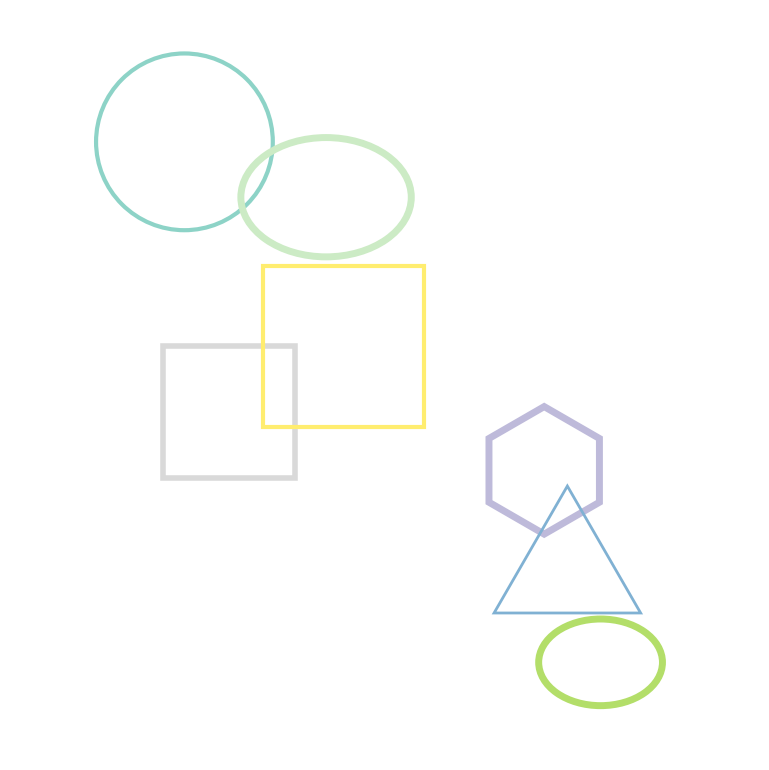[{"shape": "circle", "thickness": 1.5, "radius": 0.57, "center": [0.24, 0.816]}, {"shape": "hexagon", "thickness": 2.5, "radius": 0.41, "center": [0.707, 0.389]}, {"shape": "triangle", "thickness": 1, "radius": 0.55, "center": [0.737, 0.259]}, {"shape": "oval", "thickness": 2.5, "radius": 0.4, "center": [0.78, 0.14]}, {"shape": "square", "thickness": 2, "radius": 0.43, "center": [0.297, 0.466]}, {"shape": "oval", "thickness": 2.5, "radius": 0.55, "center": [0.423, 0.744]}, {"shape": "square", "thickness": 1.5, "radius": 0.52, "center": [0.446, 0.55]}]